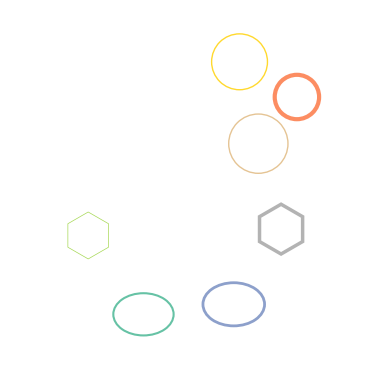[{"shape": "oval", "thickness": 1.5, "radius": 0.39, "center": [0.373, 0.184]}, {"shape": "circle", "thickness": 3, "radius": 0.29, "center": [0.771, 0.748]}, {"shape": "oval", "thickness": 2, "radius": 0.4, "center": [0.607, 0.21]}, {"shape": "hexagon", "thickness": 0.5, "radius": 0.3, "center": [0.229, 0.388]}, {"shape": "circle", "thickness": 1, "radius": 0.36, "center": [0.622, 0.839]}, {"shape": "circle", "thickness": 1, "radius": 0.38, "center": [0.671, 0.627]}, {"shape": "hexagon", "thickness": 2.5, "radius": 0.32, "center": [0.73, 0.405]}]